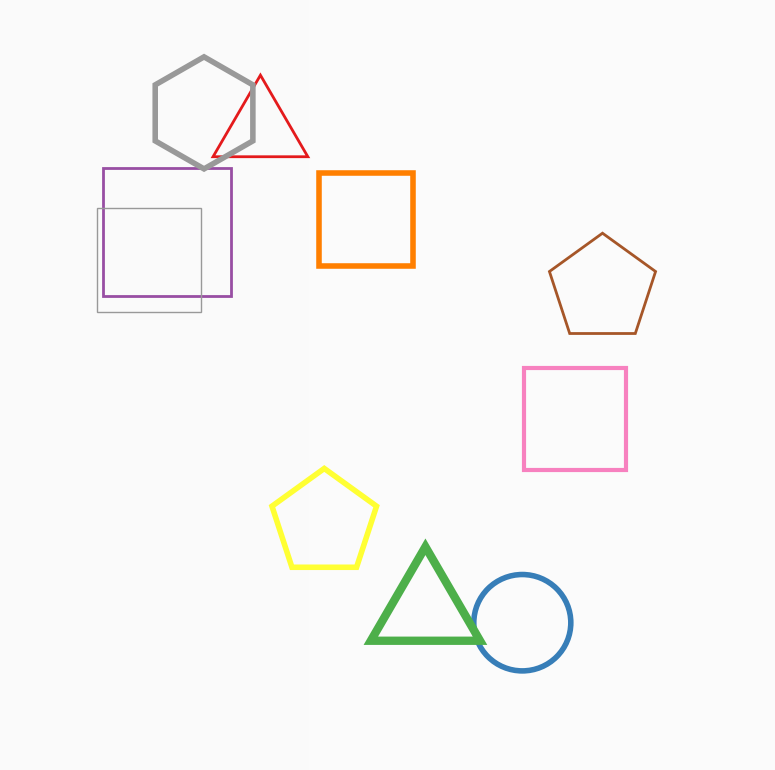[{"shape": "triangle", "thickness": 1, "radius": 0.35, "center": [0.336, 0.832]}, {"shape": "circle", "thickness": 2, "radius": 0.31, "center": [0.674, 0.191]}, {"shape": "triangle", "thickness": 3, "radius": 0.41, "center": [0.549, 0.209]}, {"shape": "square", "thickness": 1, "radius": 0.42, "center": [0.216, 0.698]}, {"shape": "square", "thickness": 2, "radius": 0.3, "center": [0.473, 0.715]}, {"shape": "pentagon", "thickness": 2, "radius": 0.35, "center": [0.418, 0.321]}, {"shape": "pentagon", "thickness": 1, "radius": 0.36, "center": [0.777, 0.625]}, {"shape": "square", "thickness": 1.5, "radius": 0.33, "center": [0.742, 0.456]}, {"shape": "hexagon", "thickness": 2, "radius": 0.36, "center": [0.263, 0.853]}, {"shape": "square", "thickness": 0.5, "radius": 0.34, "center": [0.192, 0.662]}]